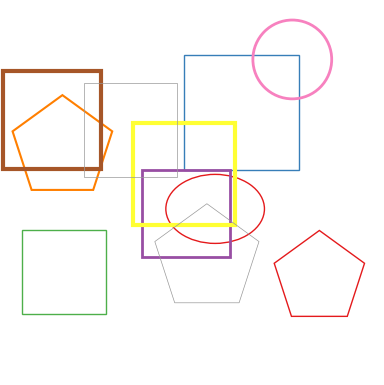[{"shape": "pentagon", "thickness": 1, "radius": 0.62, "center": [0.83, 0.278]}, {"shape": "oval", "thickness": 1, "radius": 0.64, "center": [0.559, 0.457]}, {"shape": "square", "thickness": 1, "radius": 0.75, "center": [0.628, 0.708]}, {"shape": "square", "thickness": 1, "radius": 0.55, "center": [0.166, 0.293]}, {"shape": "square", "thickness": 2, "radius": 0.57, "center": [0.483, 0.445]}, {"shape": "pentagon", "thickness": 1.5, "radius": 0.68, "center": [0.162, 0.617]}, {"shape": "square", "thickness": 3, "radius": 0.66, "center": [0.478, 0.547]}, {"shape": "square", "thickness": 3, "radius": 0.64, "center": [0.134, 0.689]}, {"shape": "circle", "thickness": 2, "radius": 0.51, "center": [0.759, 0.846]}, {"shape": "pentagon", "thickness": 0.5, "radius": 0.71, "center": [0.537, 0.329]}, {"shape": "square", "thickness": 0.5, "radius": 0.6, "center": [0.339, 0.662]}]